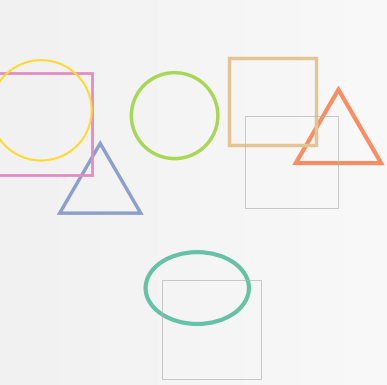[{"shape": "oval", "thickness": 3, "radius": 0.67, "center": [0.509, 0.252]}, {"shape": "triangle", "thickness": 3, "radius": 0.64, "center": [0.873, 0.64]}, {"shape": "triangle", "thickness": 2.5, "radius": 0.6, "center": [0.259, 0.507]}, {"shape": "square", "thickness": 2, "radius": 0.66, "center": [0.105, 0.678]}, {"shape": "circle", "thickness": 2.5, "radius": 0.56, "center": [0.451, 0.7]}, {"shape": "circle", "thickness": 1.5, "radius": 0.65, "center": [0.106, 0.713]}, {"shape": "square", "thickness": 2.5, "radius": 0.56, "center": [0.703, 0.736]}, {"shape": "square", "thickness": 0.5, "radius": 0.6, "center": [0.752, 0.58]}, {"shape": "square", "thickness": 0.5, "radius": 0.64, "center": [0.545, 0.144]}]